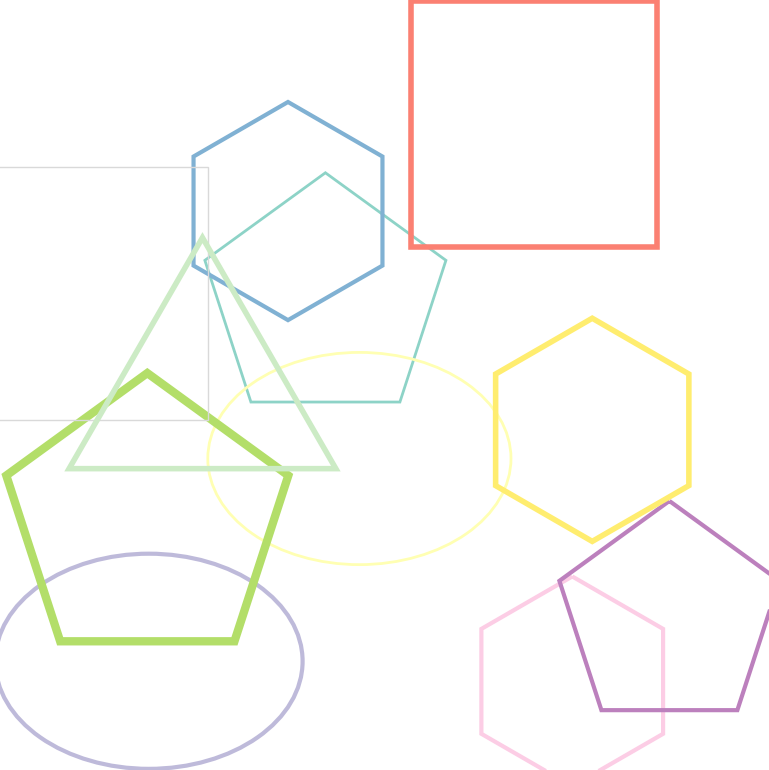[{"shape": "pentagon", "thickness": 1, "radius": 0.82, "center": [0.423, 0.611]}, {"shape": "oval", "thickness": 1, "radius": 0.98, "center": [0.467, 0.405]}, {"shape": "oval", "thickness": 1.5, "radius": 1.0, "center": [0.193, 0.141]}, {"shape": "square", "thickness": 2, "radius": 0.8, "center": [0.694, 0.839]}, {"shape": "hexagon", "thickness": 1.5, "radius": 0.71, "center": [0.374, 0.726]}, {"shape": "pentagon", "thickness": 3, "radius": 0.96, "center": [0.191, 0.323]}, {"shape": "hexagon", "thickness": 1.5, "radius": 0.68, "center": [0.743, 0.115]}, {"shape": "square", "thickness": 0.5, "radius": 0.82, "center": [0.105, 0.618]}, {"shape": "pentagon", "thickness": 1.5, "radius": 0.75, "center": [0.869, 0.199]}, {"shape": "triangle", "thickness": 2, "radius": 1.0, "center": [0.263, 0.491]}, {"shape": "hexagon", "thickness": 2, "radius": 0.72, "center": [0.769, 0.442]}]